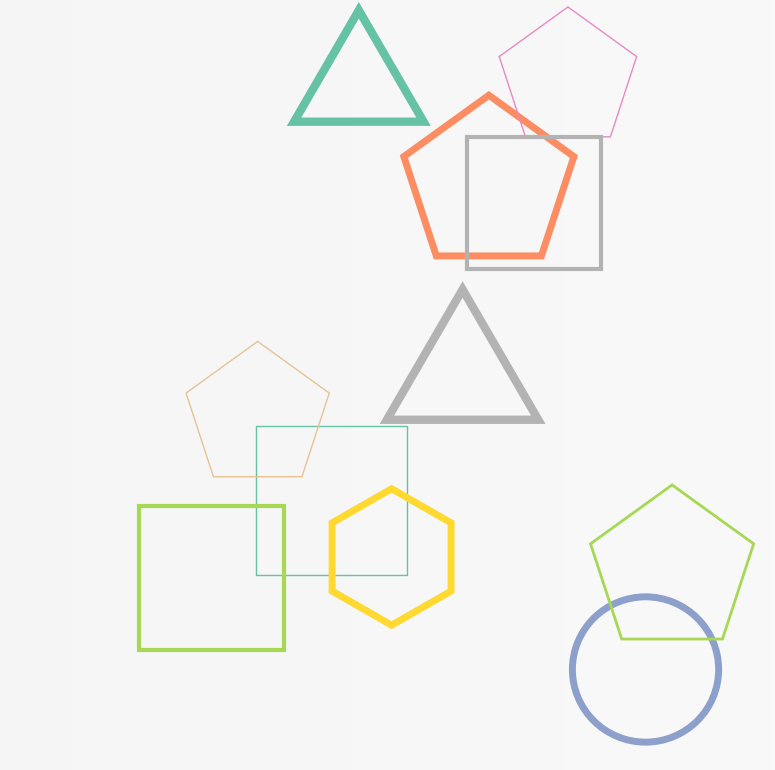[{"shape": "square", "thickness": 0.5, "radius": 0.49, "center": [0.428, 0.35]}, {"shape": "triangle", "thickness": 3, "radius": 0.48, "center": [0.463, 0.89]}, {"shape": "pentagon", "thickness": 2.5, "radius": 0.58, "center": [0.631, 0.761]}, {"shape": "circle", "thickness": 2.5, "radius": 0.47, "center": [0.833, 0.131]}, {"shape": "pentagon", "thickness": 0.5, "radius": 0.47, "center": [0.733, 0.898]}, {"shape": "square", "thickness": 1.5, "radius": 0.47, "center": [0.273, 0.249]}, {"shape": "pentagon", "thickness": 1, "radius": 0.55, "center": [0.867, 0.26]}, {"shape": "hexagon", "thickness": 2.5, "radius": 0.44, "center": [0.505, 0.277]}, {"shape": "pentagon", "thickness": 0.5, "radius": 0.49, "center": [0.332, 0.459]}, {"shape": "triangle", "thickness": 3, "radius": 0.56, "center": [0.597, 0.511]}, {"shape": "square", "thickness": 1.5, "radius": 0.43, "center": [0.689, 0.736]}]